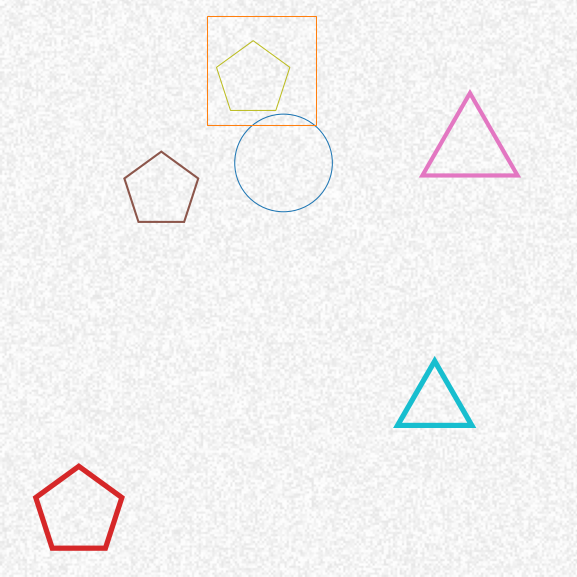[{"shape": "circle", "thickness": 0.5, "radius": 0.42, "center": [0.491, 0.717]}, {"shape": "square", "thickness": 0.5, "radius": 0.47, "center": [0.452, 0.877]}, {"shape": "pentagon", "thickness": 2.5, "radius": 0.39, "center": [0.136, 0.113]}, {"shape": "pentagon", "thickness": 1, "radius": 0.34, "center": [0.279, 0.669]}, {"shape": "triangle", "thickness": 2, "radius": 0.48, "center": [0.814, 0.743]}, {"shape": "pentagon", "thickness": 0.5, "radius": 0.33, "center": [0.438, 0.862]}, {"shape": "triangle", "thickness": 2.5, "radius": 0.37, "center": [0.753, 0.3]}]